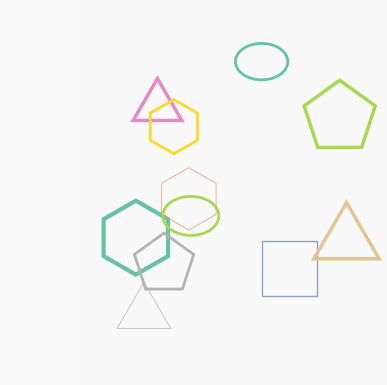[{"shape": "hexagon", "thickness": 3, "radius": 0.48, "center": [0.351, 0.383]}, {"shape": "oval", "thickness": 2, "radius": 0.34, "center": [0.675, 0.84]}, {"shape": "hexagon", "thickness": 0.5, "radius": 0.41, "center": [0.487, 0.483]}, {"shape": "square", "thickness": 1, "radius": 0.35, "center": [0.746, 0.302]}, {"shape": "triangle", "thickness": 2.5, "radius": 0.36, "center": [0.406, 0.723]}, {"shape": "oval", "thickness": 2, "radius": 0.36, "center": [0.492, 0.439]}, {"shape": "pentagon", "thickness": 2.5, "radius": 0.48, "center": [0.877, 0.695]}, {"shape": "hexagon", "thickness": 2, "radius": 0.35, "center": [0.449, 0.671]}, {"shape": "triangle", "thickness": 2.5, "radius": 0.49, "center": [0.894, 0.376]}, {"shape": "pentagon", "thickness": 2, "radius": 0.4, "center": [0.423, 0.314]}, {"shape": "triangle", "thickness": 0.5, "radius": 0.4, "center": [0.371, 0.187]}]